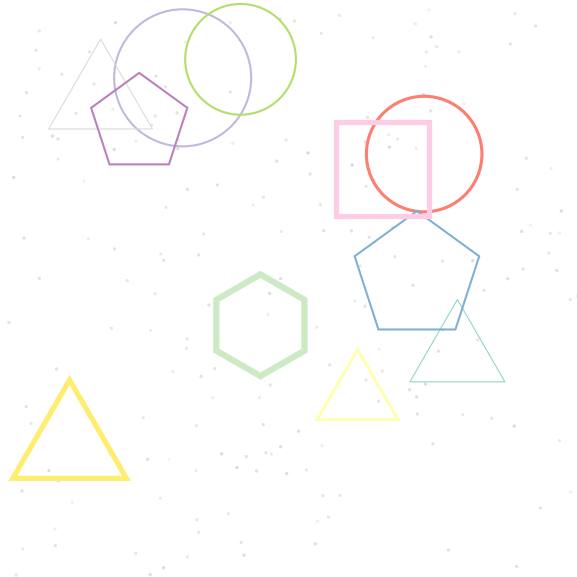[{"shape": "triangle", "thickness": 0.5, "radius": 0.48, "center": [0.792, 0.385]}, {"shape": "triangle", "thickness": 1.5, "radius": 0.4, "center": [0.619, 0.313]}, {"shape": "circle", "thickness": 1, "radius": 0.59, "center": [0.316, 0.864]}, {"shape": "circle", "thickness": 1.5, "radius": 0.5, "center": [0.734, 0.732]}, {"shape": "pentagon", "thickness": 1, "radius": 0.57, "center": [0.722, 0.52]}, {"shape": "circle", "thickness": 1, "radius": 0.48, "center": [0.417, 0.896]}, {"shape": "square", "thickness": 2.5, "radius": 0.41, "center": [0.662, 0.707]}, {"shape": "triangle", "thickness": 0.5, "radius": 0.52, "center": [0.174, 0.828]}, {"shape": "pentagon", "thickness": 1, "radius": 0.44, "center": [0.241, 0.785]}, {"shape": "hexagon", "thickness": 3, "radius": 0.44, "center": [0.451, 0.436]}, {"shape": "triangle", "thickness": 2.5, "radius": 0.57, "center": [0.121, 0.228]}]